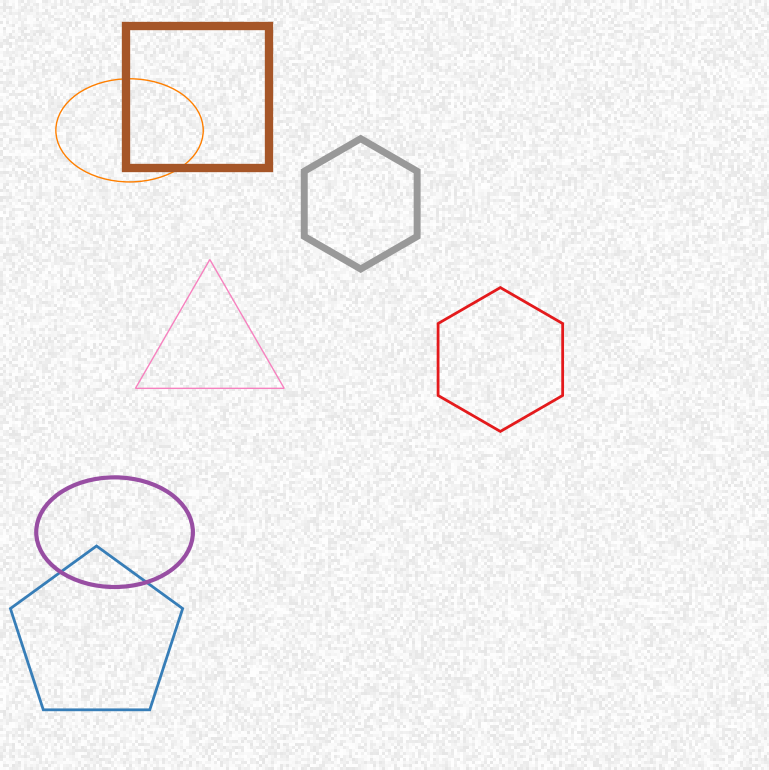[{"shape": "hexagon", "thickness": 1, "radius": 0.47, "center": [0.65, 0.533]}, {"shape": "pentagon", "thickness": 1, "radius": 0.59, "center": [0.125, 0.173]}, {"shape": "oval", "thickness": 1.5, "radius": 0.51, "center": [0.149, 0.309]}, {"shape": "oval", "thickness": 0.5, "radius": 0.48, "center": [0.168, 0.831]}, {"shape": "square", "thickness": 3, "radius": 0.46, "center": [0.257, 0.874]}, {"shape": "triangle", "thickness": 0.5, "radius": 0.56, "center": [0.273, 0.551]}, {"shape": "hexagon", "thickness": 2.5, "radius": 0.42, "center": [0.468, 0.735]}]